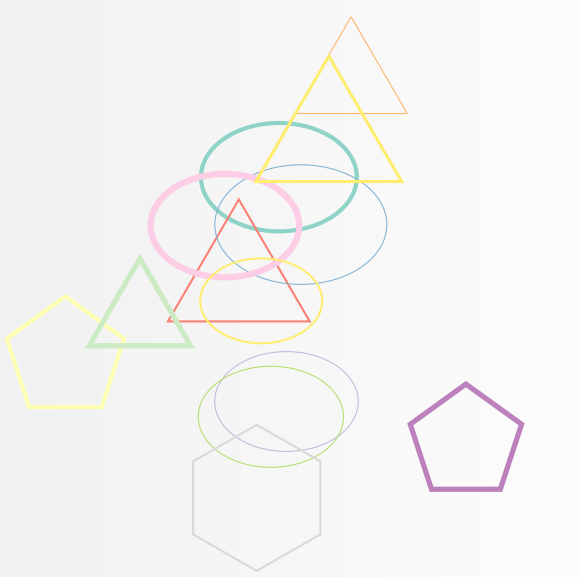[{"shape": "oval", "thickness": 2, "radius": 0.67, "center": [0.48, 0.692]}, {"shape": "pentagon", "thickness": 2, "radius": 0.53, "center": [0.113, 0.38]}, {"shape": "oval", "thickness": 0.5, "radius": 0.62, "center": [0.493, 0.304]}, {"shape": "triangle", "thickness": 1, "radius": 0.7, "center": [0.411, 0.513]}, {"shape": "oval", "thickness": 0.5, "radius": 0.74, "center": [0.518, 0.61]}, {"shape": "triangle", "thickness": 0.5, "radius": 0.56, "center": [0.604, 0.858]}, {"shape": "oval", "thickness": 0.5, "radius": 0.62, "center": [0.466, 0.277]}, {"shape": "oval", "thickness": 3, "radius": 0.64, "center": [0.387, 0.608]}, {"shape": "hexagon", "thickness": 1, "radius": 0.63, "center": [0.442, 0.137]}, {"shape": "pentagon", "thickness": 2.5, "radius": 0.5, "center": [0.802, 0.233]}, {"shape": "triangle", "thickness": 2.5, "radius": 0.5, "center": [0.241, 0.451]}, {"shape": "triangle", "thickness": 1.5, "radius": 0.72, "center": [0.566, 0.757]}, {"shape": "oval", "thickness": 1, "radius": 0.52, "center": [0.449, 0.478]}]